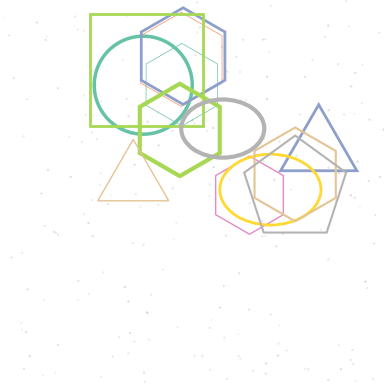[{"shape": "hexagon", "thickness": 0.5, "radius": 0.54, "center": [0.472, 0.78]}, {"shape": "circle", "thickness": 2.5, "radius": 0.64, "center": [0.372, 0.779]}, {"shape": "hexagon", "thickness": 0.5, "radius": 0.61, "center": [0.471, 0.846]}, {"shape": "triangle", "thickness": 2, "radius": 0.57, "center": [0.828, 0.614]}, {"shape": "hexagon", "thickness": 2, "radius": 0.63, "center": [0.476, 0.854]}, {"shape": "hexagon", "thickness": 1, "radius": 0.51, "center": [0.648, 0.493]}, {"shape": "hexagon", "thickness": 3, "radius": 0.6, "center": [0.467, 0.662]}, {"shape": "square", "thickness": 2, "radius": 0.73, "center": [0.381, 0.818]}, {"shape": "oval", "thickness": 2, "radius": 0.66, "center": [0.702, 0.508]}, {"shape": "hexagon", "thickness": 1.5, "radius": 0.61, "center": [0.767, 0.547]}, {"shape": "triangle", "thickness": 1, "radius": 0.53, "center": [0.346, 0.532]}, {"shape": "oval", "thickness": 3, "radius": 0.54, "center": [0.579, 0.666]}, {"shape": "pentagon", "thickness": 1.5, "radius": 0.7, "center": [0.767, 0.509]}]